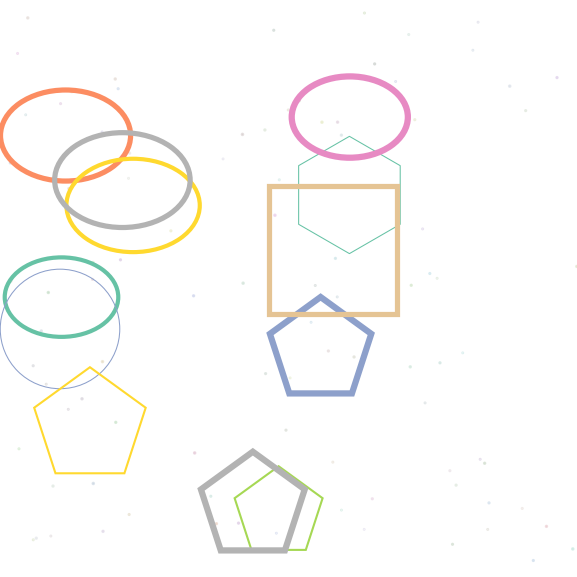[{"shape": "hexagon", "thickness": 0.5, "radius": 0.51, "center": [0.605, 0.662]}, {"shape": "oval", "thickness": 2, "radius": 0.49, "center": [0.106, 0.485]}, {"shape": "oval", "thickness": 2.5, "radius": 0.56, "center": [0.114, 0.764]}, {"shape": "pentagon", "thickness": 3, "radius": 0.46, "center": [0.555, 0.393]}, {"shape": "circle", "thickness": 0.5, "radius": 0.52, "center": [0.104, 0.43]}, {"shape": "oval", "thickness": 3, "radius": 0.5, "center": [0.606, 0.796]}, {"shape": "pentagon", "thickness": 1, "radius": 0.4, "center": [0.482, 0.112]}, {"shape": "oval", "thickness": 2, "radius": 0.58, "center": [0.23, 0.643]}, {"shape": "pentagon", "thickness": 1, "radius": 0.51, "center": [0.156, 0.262]}, {"shape": "square", "thickness": 2.5, "radius": 0.55, "center": [0.577, 0.566]}, {"shape": "oval", "thickness": 2.5, "radius": 0.59, "center": [0.212, 0.687]}, {"shape": "pentagon", "thickness": 3, "radius": 0.47, "center": [0.438, 0.122]}]